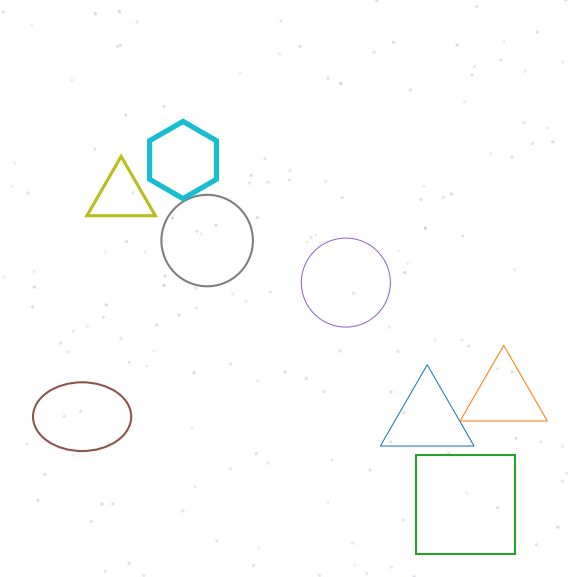[{"shape": "triangle", "thickness": 0.5, "radius": 0.47, "center": [0.74, 0.274]}, {"shape": "triangle", "thickness": 0.5, "radius": 0.44, "center": [0.872, 0.314]}, {"shape": "square", "thickness": 1, "radius": 0.43, "center": [0.806, 0.126]}, {"shape": "circle", "thickness": 0.5, "radius": 0.39, "center": [0.599, 0.51]}, {"shape": "oval", "thickness": 1, "radius": 0.43, "center": [0.142, 0.278]}, {"shape": "circle", "thickness": 1, "radius": 0.4, "center": [0.359, 0.583]}, {"shape": "triangle", "thickness": 1.5, "radius": 0.34, "center": [0.21, 0.66]}, {"shape": "hexagon", "thickness": 2.5, "radius": 0.33, "center": [0.317, 0.722]}]